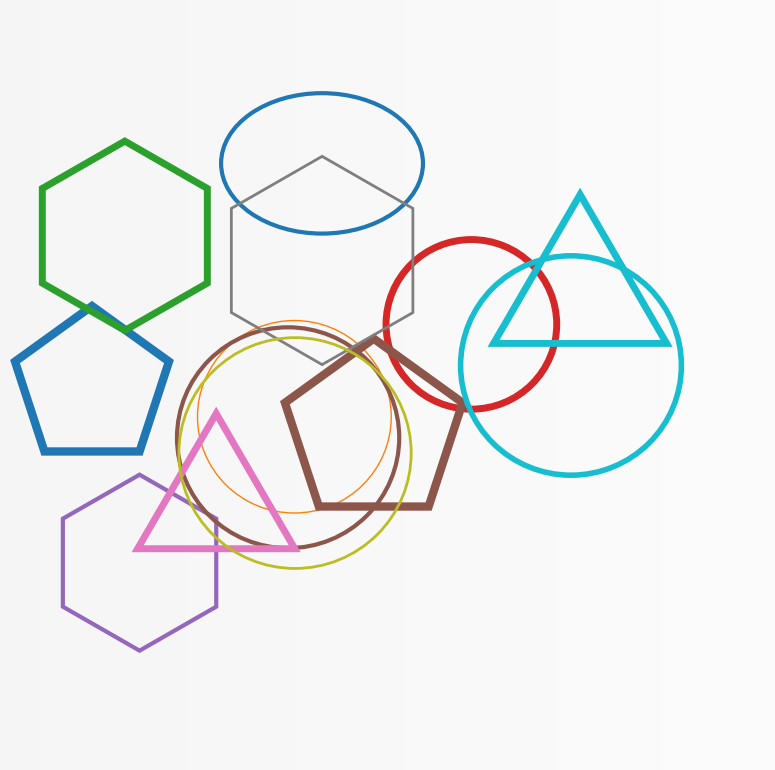[{"shape": "oval", "thickness": 1.5, "radius": 0.65, "center": [0.416, 0.788]}, {"shape": "pentagon", "thickness": 3, "radius": 0.52, "center": [0.119, 0.498]}, {"shape": "circle", "thickness": 0.5, "radius": 0.63, "center": [0.38, 0.459]}, {"shape": "hexagon", "thickness": 2.5, "radius": 0.61, "center": [0.161, 0.694]}, {"shape": "circle", "thickness": 2.5, "radius": 0.55, "center": [0.608, 0.579]}, {"shape": "hexagon", "thickness": 1.5, "radius": 0.57, "center": [0.18, 0.269]}, {"shape": "circle", "thickness": 1.5, "radius": 0.72, "center": [0.372, 0.432]}, {"shape": "pentagon", "thickness": 3, "radius": 0.6, "center": [0.482, 0.44]}, {"shape": "triangle", "thickness": 2.5, "radius": 0.59, "center": [0.279, 0.346]}, {"shape": "hexagon", "thickness": 1, "radius": 0.68, "center": [0.416, 0.662]}, {"shape": "circle", "thickness": 1, "radius": 0.75, "center": [0.381, 0.412]}, {"shape": "triangle", "thickness": 2.5, "radius": 0.64, "center": [0.749, 0.618]}, {"shape": "circle", "thickness": 2, "radius": 0.71, "center": [0.737, 0.525]}]